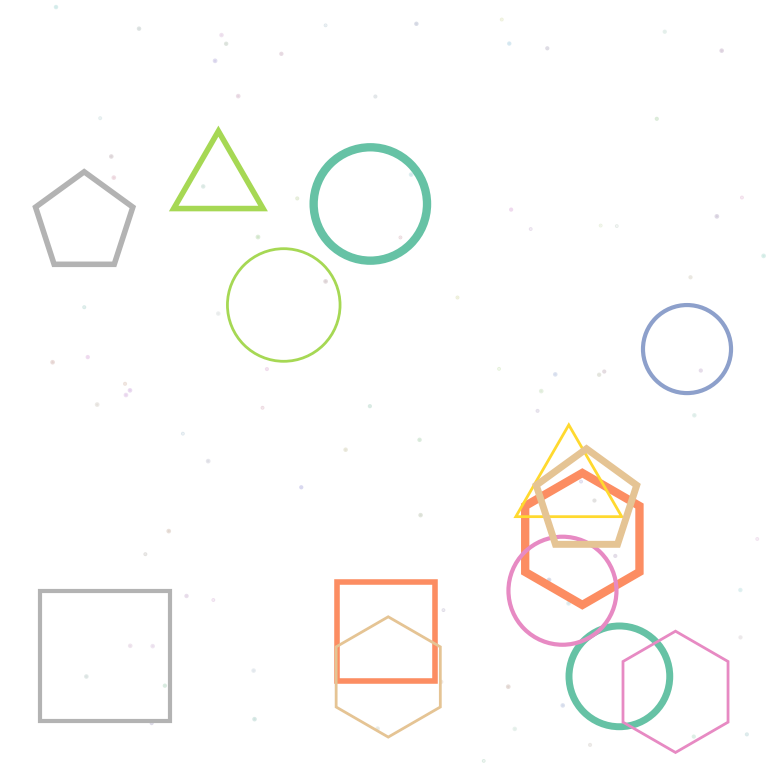[{"shape": "circle", "thickness": 2.5, "radius": 0.33, "center": [0.804, 0.122]}, {"shape": "circle", "thickness": 3, "radius": 0.37, "center": [0.481, 0.735]}, {"shape": "square", "thickness": 2, "radius": 0.32, "center": [0.501, 0.18]}, {"shape": "hexagon", "thickness": 3, "radius": 0.43, "center": [0.756, 0.3]}, {"shape": "circle", "thickness": 1.5, "radius": 0.29, "center": [0.892, 0.547]}, {"shape": "circle", "thickness": 1.5, "radius": 0.35, "center": [0.73, 0.233]}, {"shape": "hexagon", "thickness": 1, "radius": 0.39, "center": [0.877, 0.102]}, {"shape": "triangle", "thickness": 2, "radius": 0.34, "center": [0.284, 0.763]}, {"shape": "circle", "thickness": 1, "radius": 0.37, "center": [0.368, 0.604]}, {"shape": "triangle", "thickness": 1, "radius": 0.4, "center": [0.739, 0.369]}, {"shape": "hexagon", "thickness": 1, "radius": 0.39, "center": [0.504, 0.121]}, {"shape": "pentagon", "thickness": 2.5, "radius": 0.34, "center": [0.762, 0.349]}, {"shape": "square", "thickness": 1.5, "radius": 0.42, "center": [0.137, 0.148]}, {"shape": "pentagon", "thickness": 2, "radius": 0.33, "center": [0.109, 0.71]}]